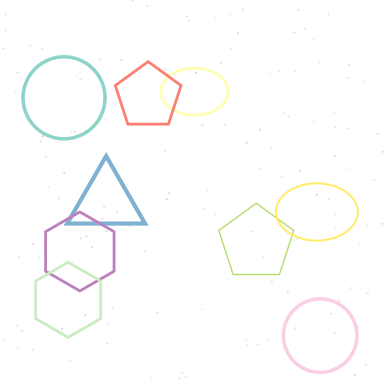[{"shape": "circle", "thickness": 2.5, "radius": 0.53, "center": [0.166, 0.746]}, {"shape": "oval", "thickness": 2, "radius": 0.44, "center": [0.505, 0.762]}, {"shape": "pentagon", "thickness": 2, "radius": 0.45, "center": [0.385, 0.75]}, {"shape": "triangle", "thickness": 3, "radius": 0.58, "center": [0.276, 0.478]}, {"shape": "pentagon", "thickness": 1, "radius": 0.51, "center": [0.666, 0.37]}, {"shape": "circle", "thickness": 2.5, "radius": 0.48, "center": [0.832, 0.128]}, {"shape": "hexagon", "thickness": 2, "radius": 0.51, "center": [0.207, 0.347]}, {"shape": "hexagon", "thickness": 2, "radius": 0.49, "center": [0.177, 0.221]}, {"shape": "oval", "thickness": 1.5, "radius": 0.53, "center": [0.823, 0.449]}]